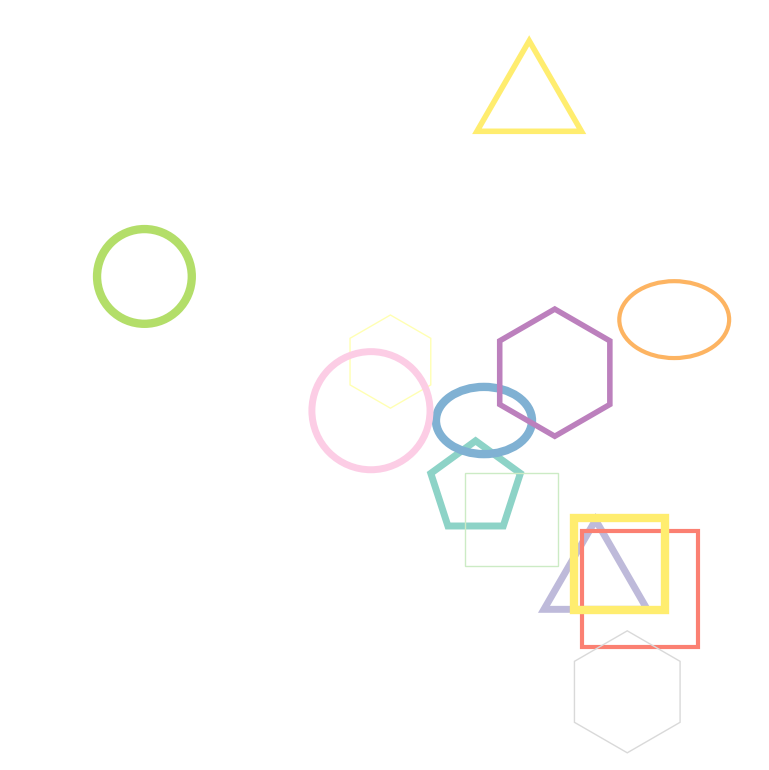[{"shape": "pentagon", "thickness": 2.5, "radius": 0.31, "center": [0.618, 0.366]}, {"shape": "hexagon", "thickness": 0.5, "radius": 0.3, "center": [0.507, 0.53]}, {"shape": "triangle", "thickness": 2.5, "radius": 0.39, "center": [0.773, 0.247]}, {"shape": "square", "thickness": 1.5, "radius": 0.38, "center": [0.832, 0.235]}, {"shape": "oval", "thickness": 3, "radius": 0.31, "center": [0.629, 0.454]}, {"shape": "oval", "thickness": 1.5, "radius": 0.36, "center": [0.876, 0.585]}, {"shape": "circle", "thickness": 3, "radius": 0.31, "center": [0.188, 0.641]}, {"shape": "circle", "thickness": 2.5, "radius": 0.38, "center": [0.482, 0.467]}, {"shape": "hexagon", "thickness": 0.5, "radius": 0.4, "center": [0.815, 0.102]}, {"shape": "hexagon", "thickness": 2, "radius": 0.41, "center": [0.72, 0.516]}, {"shape": "square", "thickness": 0.5, "radius": 0.3, "center": [0.664, 0.326]}, {"shape": "square", "thickness": 3, "radius": 0.3, "center": [0.804, 0.268]}, {"shape": "triangle", "thickness": 2, "radius": 0.39, "center": [0.687, 0.869]}]